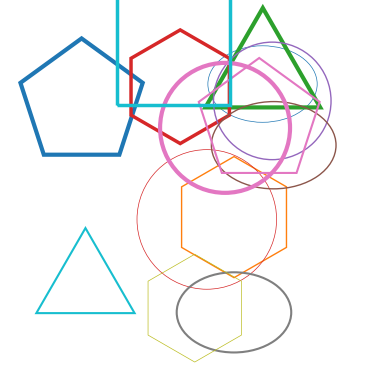[{"shape": "oval", "thickness": 0.5, "radius": 0.71, "center": [0.682, 0.782]}, {"shape": "pentagon", "thickness": 3, "radius": 0.83, "center": [0.212, 0.733]}, {"shape": "hexagon", "thickness": 1, "radius": 0.79, "center": [0.608, 0.436]}, {"shape": "triangle", "thickness": 3, "radius": 0.86, "center": [0.683, 0.807]}, {"shape": "circle", "thickness": 0.5, "radius": 0.91, "center": [0.537, 0.43]}, {"shape": "hexagon", "thickness": 2.5, "radius": 0.74, "center": [0.468, 0.775]}, {"shape": "circle", "thickness": 1, "radius": 0.76, "center": [0.707, 0.738]}, {"shape": "oval", "thickness": 1, "radius": 0.81, "center": [0.711, 0.623]}, {"shape": "pentagon", "thickness": 1.5, "radius": 0.83, "center": [0.673, 0.684]}, {"shape": "circle", "thickness": 3, "radius": 0.84, "center": [0.585, 0.668]}, {"shape": "oval", "thickness": 1.5, "radius": 0.74, "center": [0.608, 0.189]}, {"shape": "hexagon", "thickness": 0.5, "radius": 0.7, "center": [0.506, 0.2]}, {"shape": "triangle", "thickness": 1.5, "radius": 0.74, "center": [0.222, 0.26]}, {"shape": "square", "thickness": 2.5, "radius": 0.74, "center": [0.45, 0.875]}]